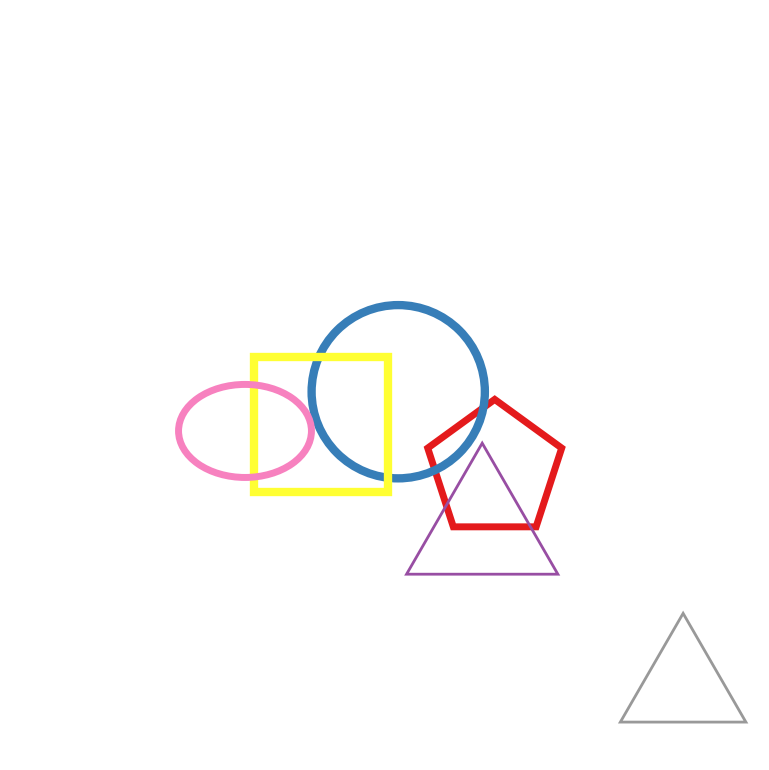[{"shape": "pentagon", "thickness": 2.5, "radius": 0.46, "center": [0.642, 0.39]}, {"shape": "circle", "thickness": 3, "radius": 0.56, "center": [0.517, 0.491]}, {"shape": "triangle", "thickness": 1, "radius": 0.57, "center": [0.626, 0.311]}, {"shape": "square", "thickness": 3, "radius": 0.44, "center": [0.417, 0.449]}, {"shape": "oval", "thickness": 2.5, "radius": 0.43, "center": [0.318, 0.44]}, {"shape": "triangle", "thickness": 1, "radius": 0.47, "center": [0.887, 0.109]}]